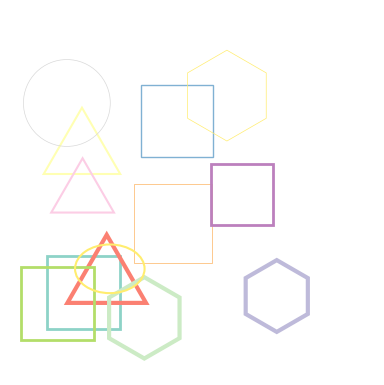[{"shape": "square", "thickness": 2, "radius": 0.47, "center": [0.216, 0.239]}, {"shape": "triangle", "thickness": 1.5, "radius": 0.57, "center": [0.213, 0.605]}, {"shape": "hexagon", "thickness": 3, "radius": 0.47, "center": [0.719, 0.231]}, {"shape": "triangle", "thickness": 3, "radius": 0.59, "center": [0.277, 0.272]}, {"shape": "square", "thickness": 1, "radius": 0.47, "center": [0.459, 0.687]}, {"shape": "square", "thickness": 0.5, "radius": 0.51, "center": [0.449, 0.419]}, {"shape": "square", "thickness": 2, "radius": 0.48, "center": [0.149, 0.212]}, {"shape": "triangle", "thickness": 1.5, "radius": 0.47, "center": [0.215, 0.495]}, {"shape": "circle", "thickness": 0.5, "radius": 0.56, "center": [0.174, 0.733]}, {"shape": "square", "thickness": 2, "radius": 0.4, "center": [0.629, 0.495]}, {"shape": "hexagon", "thickness": 3, "radius": 0.53, "center": [0.375, 0.174]}, {"shape": "oval", "thickness": 1.5, "radius": 0.45, "center": [0.285, 0.302]}, {"shape": "hexagon", "thickness": 0.5, "radius": 0.59, "center": [0.589, 0.752]}]